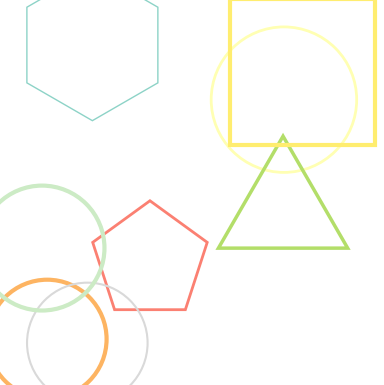[{"shape": "hexagon", "thickness": 1, "radius": 0.98, "center": [0.24, 0.883]}, {"shape": "circle", "thickness": 2, "radius": 0.94, "center": [0.737, 0.741]}, {"shape": "pentagon", "thickness": 2, "radius": 0.78, "center": [0.39, 0.322]}, {"shape": "circle", "thickness": 3, "radius": 0.77, "center": [0.123, 0.119]}, {"shape": "triangle", "thickness": 2.5, "radius": 0.97, "center": [0.735, 0.452]}, {"shape": "circle", "thickness": 1.5, "radius": 0.78, "center": [0.227, 0.109]}, {"shape": "circle", "thickness": 3, "radius": 0.81, "center": [0.109, 0.356]}, {"shape": "square", "thickness": 3, "radius": 0.94, "center": [0.785, 0.813]}]